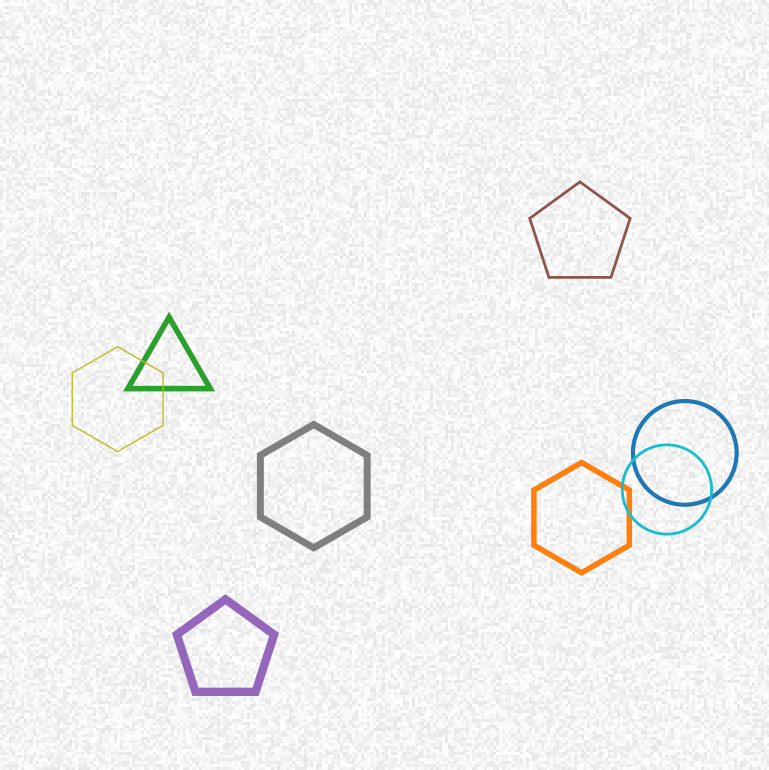[{"shape": "circle", "thickness": 1.5, "radius": 0.34, "center": [0.889, 0.412]}, {"shape": "hexagon", "thickness": 2, "radius": 0.36, "center": [0.755, 0.328]}, {"shape": "triangle", "thickness": 2, "radius": 0.31, "center": [0.22, 0.526]}, {"shape": "pentagon", "thickness": 3, "radius": 0.33, "center": [0.293, 0.155]}, {"shape": "pentagon", "thickness": 1, "radius": 0.34, "center": [0.753, 0.695]}, {"shape": "hexagon", "thickness": 2.5, "radius": 0.4, "center": [0.407, 0.369]}, {"shape": "hexagon", "thickness": 0.5, "radius": 0.34, "center": [0.153, 0.482]}, {"shape": "circle", "thickness": 1, "radius": 0.29, "center": [0.866, 0.364]}]